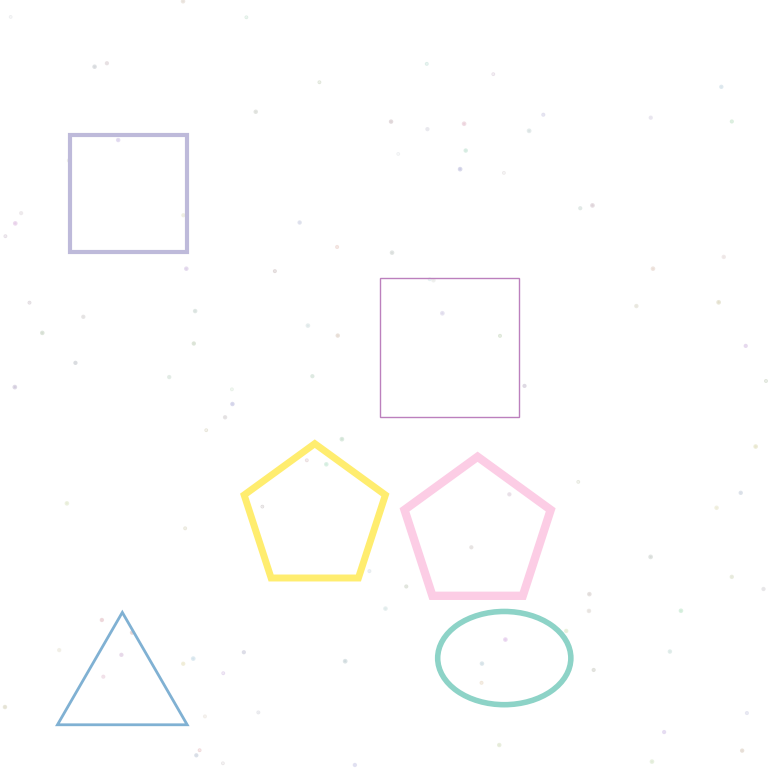[{"shape": "oval", "thickness": 2, "radius": 0.43, "center": [0.655, 0.145]}, {"shape": "square", "thickness": 1.5, "radius": 0.38, "center": [0.167, 0.748]}, {"shape": "triangle", "thickness": 1, "radius": 0.49, "center": [0.159, 0.107]}, {"shape": "pentagon", "thickness": 3, "radius": 0.5, "center": [0.62, 0.307]}, {"shape": "square", "thickness": 0.5, "radius": 0.45, "center": [0.583, 0.549]}, {"shape": "pentagon", "thickness": 2.5, "radius": 0.48, "center": [0.409, 0.327]}]